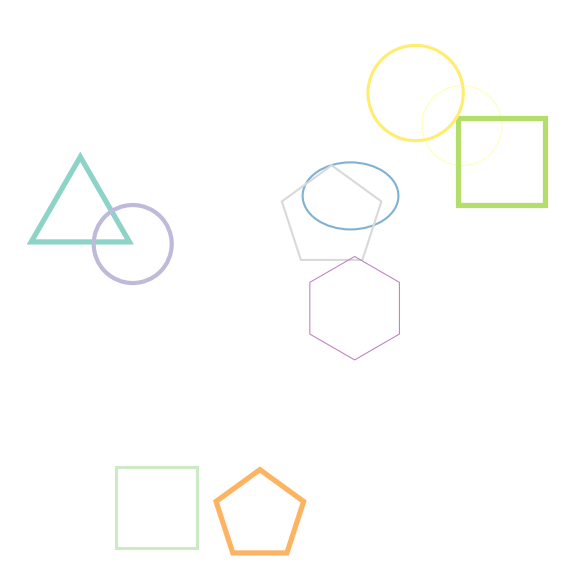[{"shape": "triangle", "thickness": 2.5, "radius": 0.49, "center": [0.139, 0.629]}, {"shape": "circle", "thickness": 0.5, "radius": 0.35, "center": [0.8, 0.782]}, {"shape": "circle", "thickness": 2, "radius": 0.34, "center": [0.23, 0.577]}, {"shape": "oval", "thickness": 1, "radius": 0.41, "center": [0.607, 0.66]}, {"shape": "pentagon", "thickness": 2.5, "radius": 0.4, "center": [0.45, 0.106]}, {"shape": "square", "thickness": 2.5, "radius": 0.38, "center": [0.868, 0.719]}, {"shape": "pentagon", "thickness": 1, "radius": 0.45, "center": [0.574, 0.622]}, {"shape": "hexagon", "thickness": 0.5, "radius": 0.45, "center": [0.614, 0.465]}, {"shape": "square", "thickness": 1.5, "radius": 0.35, "center": [0.271, 0.121]}, {"shape": "circle", "thickness": 1.5, "radius": 0.41, "center": [0.72, 0.838]}]